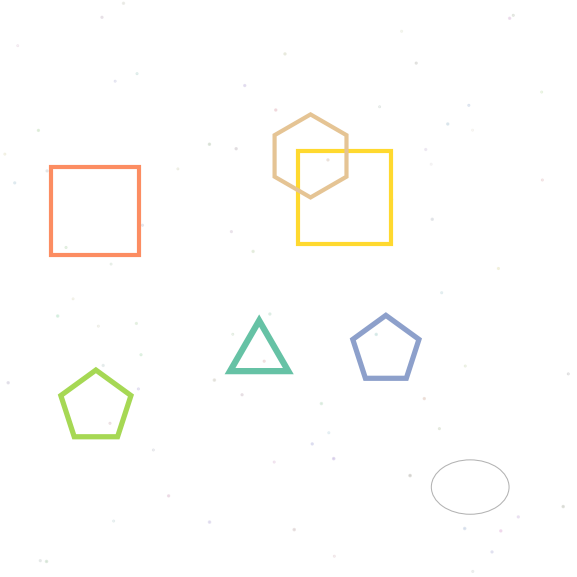[{"shape": "triangle", "thickness": 3, "radius": 0.29, "center": [0.449, 0.386]}, {"shape": "square", "thickness": 2, "radius": 0.38, "center": [0.164, 0.634]}, {"shape": "pentagon", "thickness": 2.5, "radius": 0.3, "center": [0.668, 0.393]}, {"shape": "pentagon", "thickness": 2.5, "radius": 0.32, "center": [0.166, 0.294]}, {"shape": "square", "thickness": 2, "radius": 0.4, "center": [0.596, 0.658]}, {"shape": "hexagon", "thickness": 2, "radius": 0.36, "center": [0.538, 0.729]}, {"shape": "oval", "thickness": 0.5, "radius": 0.34, "center": [0.814, 0.156]}]